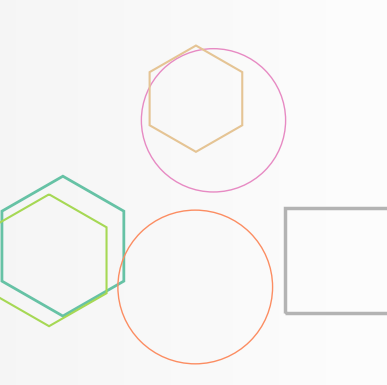[{"shape": "hexagon", "thickness": 2, "radius": 0.91, "center": [0.162, 0.361]}, {"shape": "circle", "thickness": 1, "radius": 1.0, "center": [0.504, 0.255]}, {"shape": "circle", "thickness": 1, "radius": 0.93, "center": [0.551, 0.687]}, {"shape": "hexagon", "thickness": 1.5, "radius": 0.86, "center": [0.127, 0.324]}, {"shape": "hexagon", "thickness": 1.5, "radius": 0.69, "center": [0.506, 0.744]}, {"shape": "square", "thickness": 2.5, "radius": 0.68, "center": [0.87, 0.323]}]